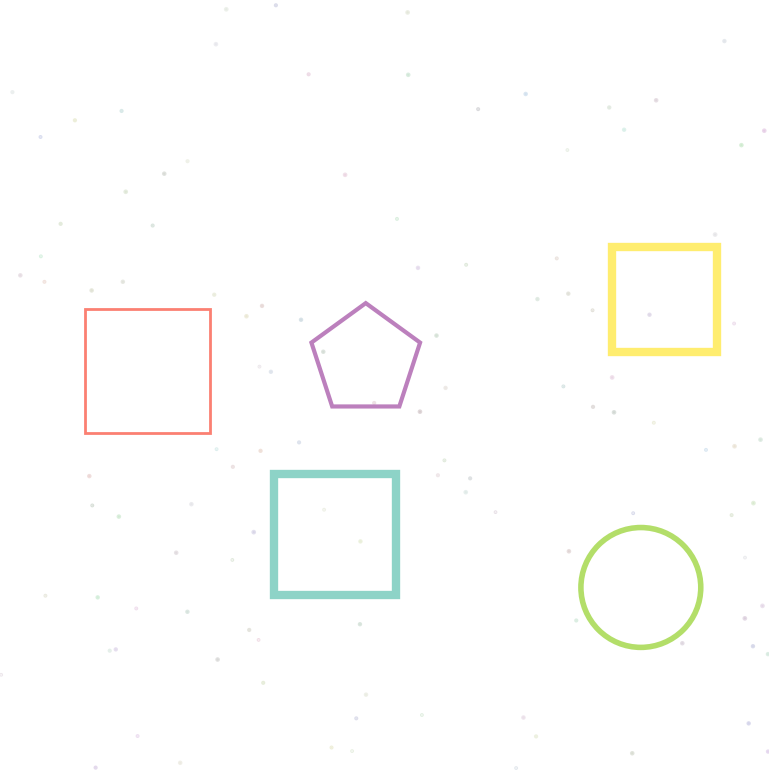[{"shape": "square", "thickness": 3, "radius": 0.4, "center": [0.435, 0.306]}, {"shape": "square", "thickness": 1, "radius": 0.4, "center": [0.191, 0.518]}, {"shape": "circle", "thickness": 2, "radius": 0.39, "center": [0.832, 0.237]}, {"shape": "pentagon", "thickness": 1.5, "radius": 0.37, "center": [0.475, 0.532]}, {"shape": "square", "thickness": 3, "radius": 0.34, "center": [0.863, 0.611]}]